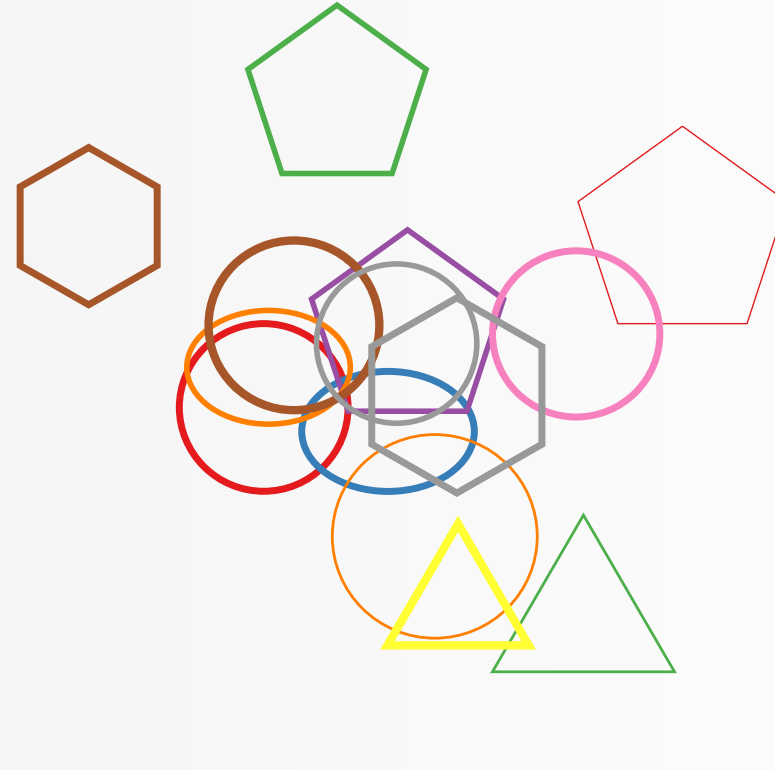[{"shape": "circle", "thickness": 2.5, "radius": 0.54, "center": [0.34, 0.471]}, {"shape": "pentagon", "thickness": 0.5, "radius": 0.71, "center": [0.881, 0.694]}, {"shape": "oval", "thickness": 2.5, "radius": 0.56, "center": [0.501, 0.44]}, {"shape": "triangle", "thickness": 1, "radius": 0.68, "center": [0.753, 0.195]}, {"shape": "pentagon", "thickness": 2, "radius": 0.6, "center": [0.435, 0.872]}, {"shape": "pentagon", "thickness": 2, "radius": 0.65, "center": [0.526, 0.571]}, {"shape": "circle", "thickness": 1, "radius": 0.66, "center": [0.561, 0.303]}, {"shape": "oval", "thickness": 2, "radius": 0.53, "center": [0.347, 0.523]}, {"shape": "triangle", "thickness": 3, "radius": 0.53, "center": [0.591, 0.214]}, {"shape": "hexagon", "thickness": 2.5, "radius": 0.51, "center": [0.114, 0.706]}, {"shape": "circle", "thickness": 3, "radius": 0.55, "center": [0.379, 0.577]}, {"shape": "circle", "thickness": 2.5, "radius": 0.54, "center": [0.743, 0.566]}, {"shape": "circle", "thickness": 2, "radius": 0.52, "center": [0.512, 0.554]}, {"shape": "hexagon", "thickness": 2.5, "radius": 0.63, "center": [0.589, 0.486]}]